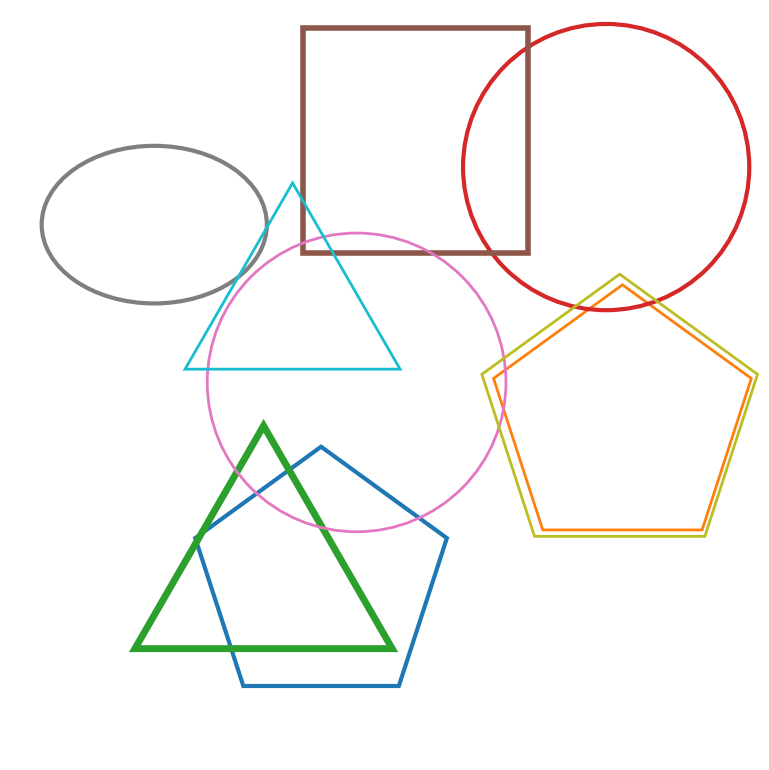[{"shape": "pentagon", "thickness": 1.5, "radius": 0.86, "center": [0.417, 0.248]}, {"shape": "pentagon", "thickness": 1, "radius": 0.88, "center": [0.808, 0.454]}, {"shape": "triangle", "thickness": 2.5, "radius": 0.96, "center": [0.342, 0.254]}, {"shape": "circle", "thickness": 1.5, "radius": 0.93, "center": [0.787, 0.783]}, {"shape": "square", "thickness": 2, "radius": 0.73, "center": [0.54, 0.817]}, {"shape": "circle", "thickness": 1, "radius": 0.97, "center": [0.463, 0.503]}, {"shape": "oval", "thickness": 1.5, "radius": 0.73, "center": [0.2, 0.708]}, {"shape": "pentagon", "thickness": 1, "radius": 0.94, "center": [0.805, 0.456]}, {"shape": "triangle", "thickness": 1, "radius": 0.81, "center": [0.38, 0.601]}]